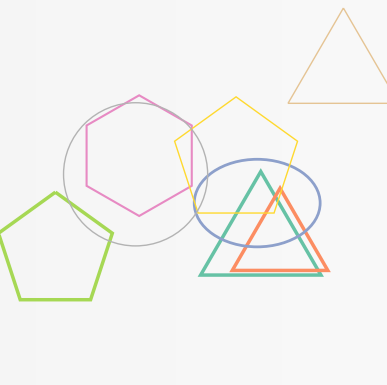[{"shape": "triangle", "thickness": 2.5, "radius": 0.9, "center": [0.673, 0.375]}, {"shape": "triangle", "thickness": 2.5, "radius": 0.71, "center": [0.723, 0.369]}, {"shape": "oval", "thickness": 2, "radius": 0.81, "center": [0.664, 0.473]}, {"shape": "hexagon", "thickness": 1.5, "radius": 0.78, "center": [0.359, 0.596]}, {"shape": "pentagon", "thickness": 2.5, "radius": 0.77, "center": [0.143, 0.346]}, {"shape": "pentagon", "thickness": 1, "radius": 0.83, "center": [0.609, 0.582]}, {"shape": "triangle", "thickness": 1, "radius": 0.82, "center": [0.886, 0.814]}, {"shape": "circle", "thickness": 1, "radius": 0.93, "center": [0.35, 0.547]}]